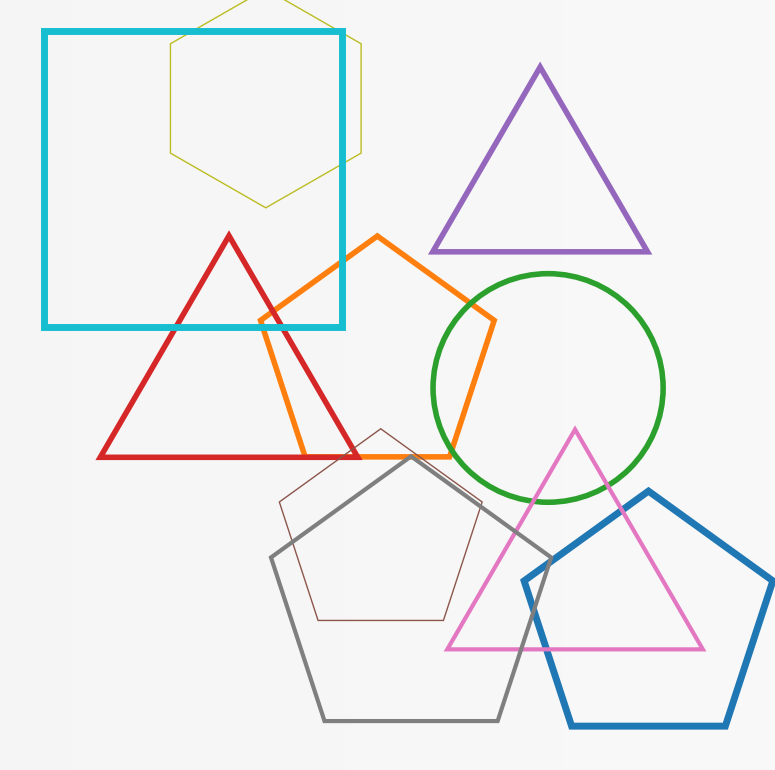[{"shape": "pentagon", "thickness": 2.5, "radius": 0.84, "center": [0.837, 0.193]}, {"shape": "pentagon", "thickness": 2, "radius": 0.79, "center": [0.487, 0.535]}, {"shape": "circle", "thickness": 2, "radius": 0.74, "center": [0.707, 0.496]}, {"shape": "triangle", "thickness": 2, "radius": 0.96, "center": [0.295, 0.502]}, {"shape": "triangle", "thickness": 2, "radius": 0.8, "center": [0.697, 0.753]}, {"shape": "pentagon", "thickness": 0.5, "radius": 0.69, "center": [0.491, 0.306]}, {"shape": "triangle", "thickness": 1.5, "radius": 0.95, "center": [0.742, 0.252]}, {"shape": "pentagon", "thickness": 1.5, "radius": 0.95, "center": [0.53, 0.217]}, {"shape": "hexagon", "thickness": 0.5, "radius": 0.71, "center": [0.343, 0.872]}, {"shape": "square", "thickness": 2.5, "radius": 0.96, "center": [0.249, 0.767]}]